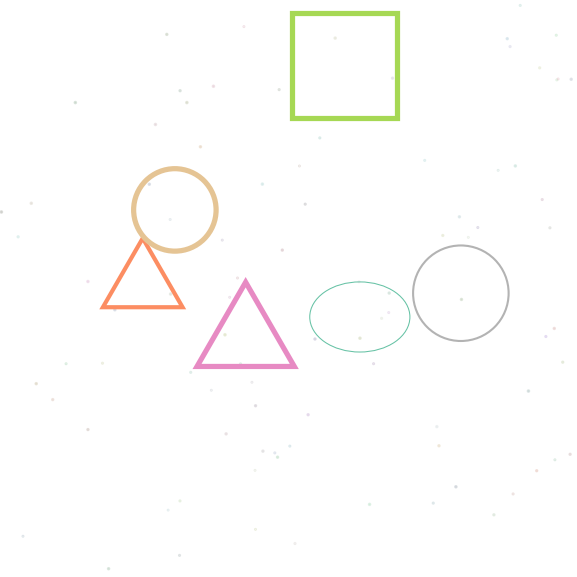[{"shape": "oval", "thickness": 0.5, "radius": 0.43, "center": [0.623, 0.45]}, {"shape": "triangle", "thickness": 2, "radius": 0.4, "center": [0.247, 0.507]}, {"shape": "triangle", "thickness": 2.5, "radius": 0.49, "center": [0.425, 0.413]}, {"shape": "square", "thickness": 2.5, "radius": 0.46, "center": [0.597, 0.886]}, {"shape": "circle", "thickness": 2.5, "radius": 0.36, "center": [0.303, 0.636]}, {"shape": "circle", "thickness": 1, "radius": 0.41, "center": [0.798, 0.491]}]